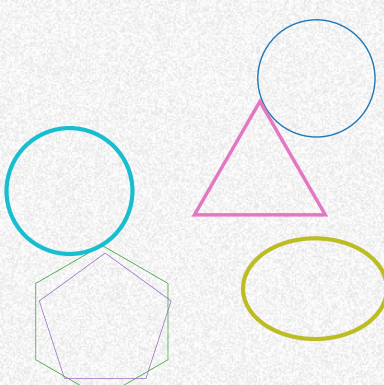[{"shape": "circle", "thickness": 1, "radius": 0.76, "center": [0.822, 0.796]}, {"shape": "hexagon", "thickness": 0.5, "radius": 0.99, "center": [0.265, 0.165]}, {"shape": "pentagon", "thickness": 0.5, "radius": 0.9, "center": [0.273, 0.163]}, {"shape": "triangle", "thickness": 2.5, "radius": 0.98, "center": [0.675, 0.54]}, {"shape": "oval", "thickness": 3, "radius": 0.93, "center": [0.818, 0.25]}, {"shape": "circle", "thickness": 3, "radius": 0.82, "center": [0.18, 0.504]}]